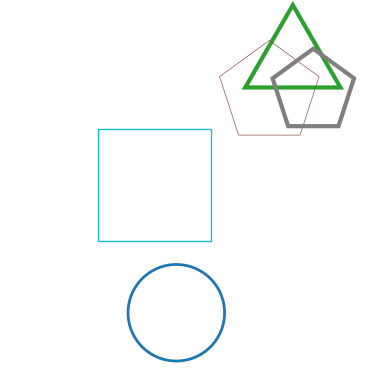[{"shape": "circle", "thickness": 2, "radius": 0.63, "center": [0.458, 0.188]}, {"shape": "triangle", "thickness": 3, "radius": 0.71, "center": [0.761, 0.844]}, {"shape": "pentagon", "thickness": 0.5, "radius": 0.68, "center": [0.7, 0.759]}, {"shape": "pentagon", "thickness": 3, "radius": 0.56, "center": [0.814, 0.762]}, {"shape": "square", "thickness": 1, "radius": 0.73, "center": [0.402, 0.52]}]